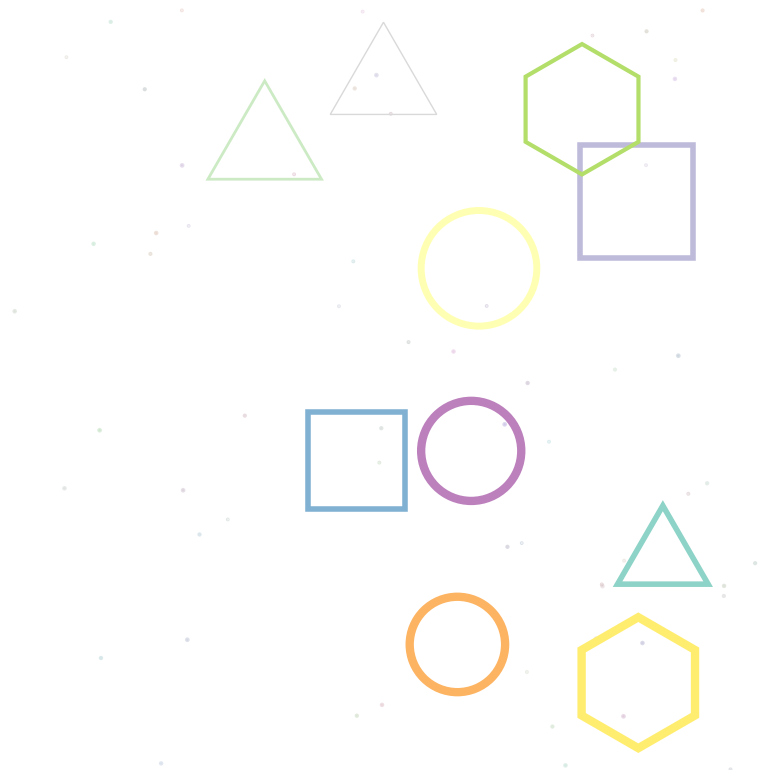[{"shape": "triangle", "thickness": 2, "radius": 0.34, "center": [0.861, 0.275]}, {"shape": "circle", "thickness": 2.5, "radius": 0.38, "center": [0.622, 0.652]}, {"shape": "square", "thickness": 2, "radius": 0.37, "center": [0.827, 0.738]}, {"shape": "square", "thickness": 2, "radius": 0.31, "center": [0.463, 0.402]}, {"shape": "circle", "thickness": 3, "radius": 0.31, "center": [0.594, 0.163]}, {"shape": "hexagon", "thickness": 1.5, "radius": 0.42, "center": [0.756, 0.858]}, {"shape": "triangle", "thickness": 0.5, "radius": 0.4, "center": [0.498, 0.891]}, {"shape": "circle", "thickness": 3, "radius": 0.33, "center": [0.612, 0.414]}, {"shape": "triangle", "thickness": 1, "radius": 0.43, "center": [0.344, 0.81]}, {"shape": "hexagon", "thickness": 3, "radius": 0.43, "center": [0.829, 0.113]}]